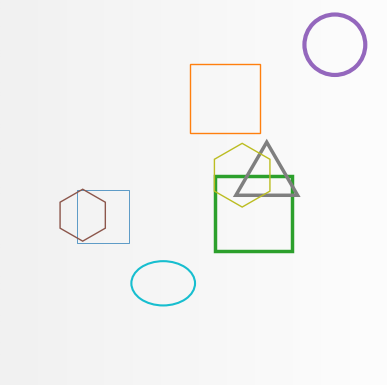[{"shape": "square", "thickness": 0.5, "radius": 0.34, "center": [0.266, 0.438]}, {"shape": "square", "thickness": 1, "radius": 0.45, "center": [0.581, 0.743]}, {"shape": "square", "thickness": 2.5, "radius": 0.49, "center": [0.654, 0.446]}, {"shape": "circle", "thickness": 3, "radius": 0.39, "center": [0.864, 0.884]}, {"shape": "hexagon", "thickness": 1, "radius": 0.34, "center": [0.213, 0.441]}, {"shape": "triangle", "thickness": 2.5, "radius": 0.46, "center": [0.688, 0.539]}, {"shape": "hexagon", "thickness": 1, "radius": 0.41, "center": [0.625, 0.545]}, {"shape": "oval", "thickness": 1.5, "radius": 0.41, "center": [0.421, 0.264]}]